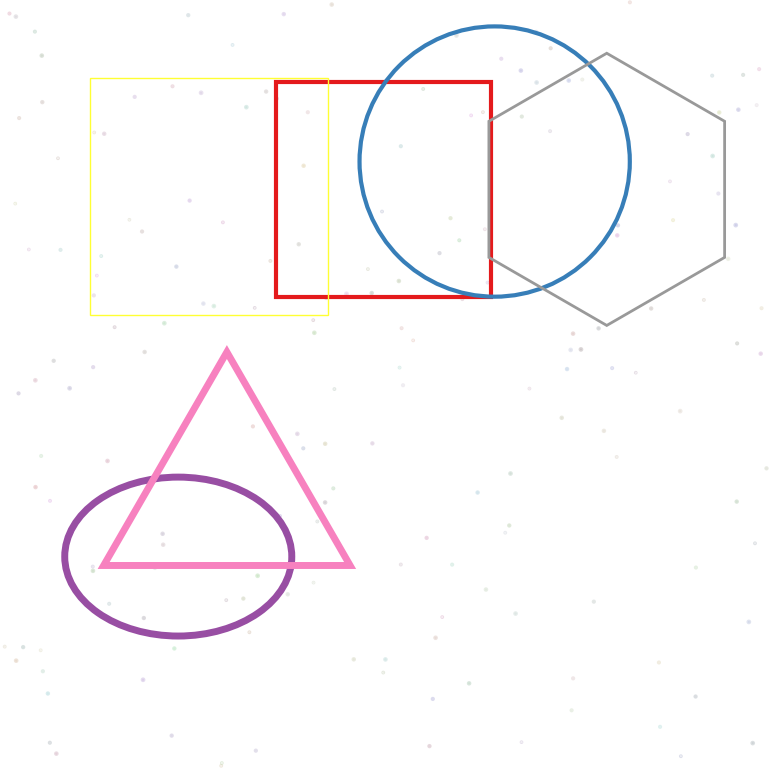[{"shape": "square", "thickness": 1.5, "radius": 0.7, "center": [0.498, 0.754]}, {"shape": "circle", "thickness": 1.5, "radius": 0.88, "center": [0.642, 0.79]}, {"shape": "oval", "thickness": 2.5, "radius": 0.74, "center": [0.232, 0.277]}, {"shape": "square", "thickness": 0.5, "radius": 0.77, "center": [0.271, 0.745]}, {"shape": "triangle", "thickness": 2.5, "radius": 0.92, "center": [0.295, 0.358]}, {"shape": "hexagon", "thickness": 1, "radius": 0.88, "center": [0.788, 0.754]}]